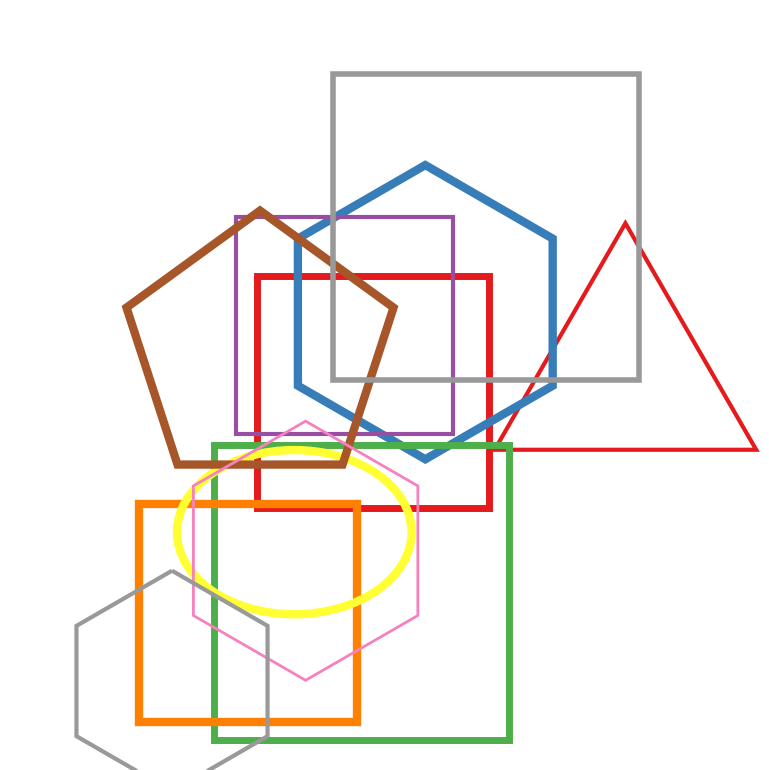[{"shape": "square", "thickness": 2.5, "radius": 0.75, "center": [0.484, 0.491]}, {"shape": "triangle", "thickness": 1.5, "radius": 0.98, "center": [0.812, 0.514]}, {"shape": "hexagon", "thickness": 3, "radius": 0.96, "center": [0.552, 0.595]}, {"shape": "square", "thickness": 2.5, "radius": 0.96, "center": [0.47, 0.231]}, {"shape": "square", "thickness": 1.5, "radius": 0.7, "center": [0.448, 0.577]}, {"shape": "square", "thickness": 3, "radius": 0.71, "center": [0.322, 0.204]}, {"shape": "oval", "thickness": 3, "radius": 0.76, "center": [0.382, 0.309]}, {"shape": "pentagon", "thickness": 3, "radius": 0.91, "center": [0.338, 0.544]}, {"shape": "hexagon", "thickness": 1, "radius": 0.84, "center": [0.397, 0.285]}, {"shape": "square", "thickness": 2, "radius": 0.99, "center": [0.631, 0.706]}, {"shape": "hexagon", "thickness": 1.5, "radius": 0.72, "center": [0.223, 0.116]}]